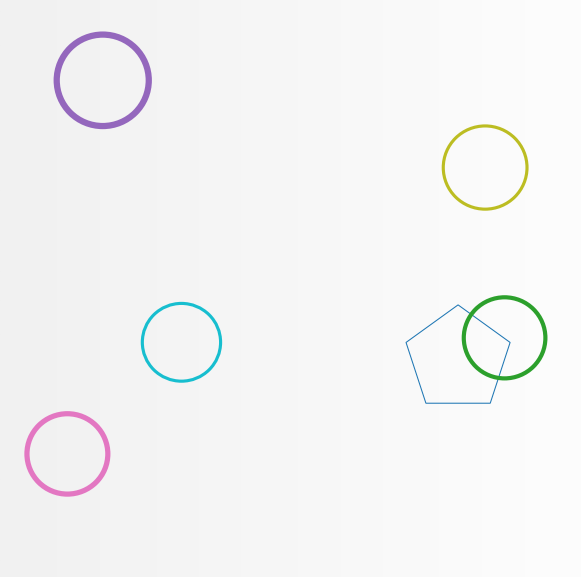[{"shape": "pentagon", "thickness": 0.5, "radius": 0.47, "center": [0.788, 0.377]}, {"shape": "circle", "thickness": 2, "radius": 0.35, "center": [0.868, 0.414]}, {"shape": "circle", "thickness": 3, "radius": 0.4, "center": [0.177, 0.86]}, {"shape": "circle", "thickness": 2.5, "radius": 0.35, "center": [0.116, 0.213]}, {"shape": "circle", "thickness": 1.5, "radius": 0.36, "center": [0.835, 0.709]}, {"shape": "circle", "thickness": 1.5, "radius": 0.34, "center": [0.312, 0.406]}]